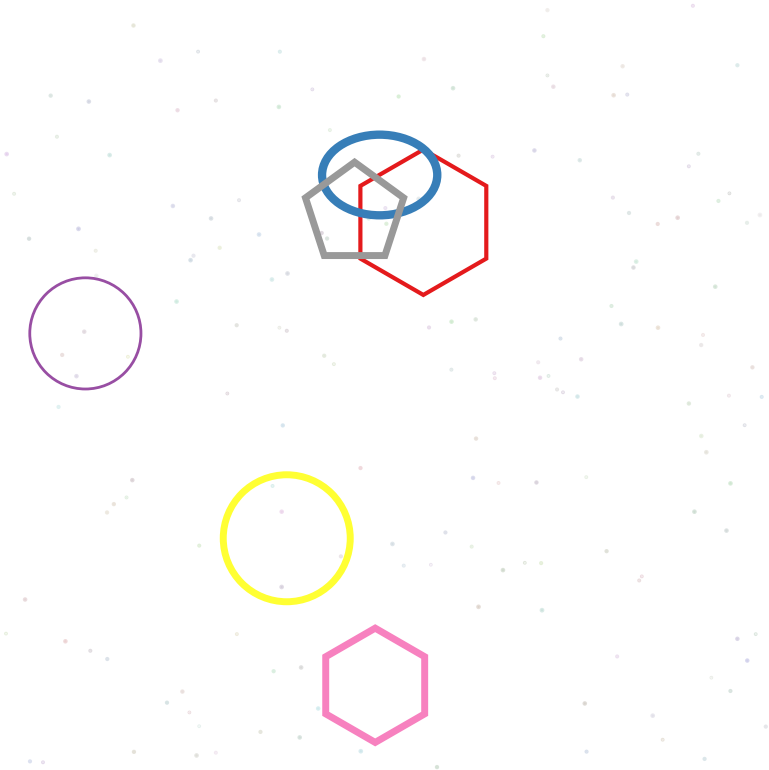[{"shape": "hexagon", "thickness": 1.5, "radius": 0.47, "center": [0.55, 0.711]}, {"shape": "oval", "thickness": 3, "radius": 0.37, "center": [0.493, 0.773]}, {"shape": "circle", "thickness": 1, "radius": 0.36, "center": [0.111, 0.567]}, {"shape": "circle", "thickness": 2.5, "radius": 0.41, "center": [0.372, 0.301]}, {"shape": "hexagon", "thickness": 2.5, "radius": 0.37, "center": [0.487, 0.11]}, {"shape": "pentagon", "thickness": 2.5, "radius": 0.34, "center": [0.46, 0.722]}]